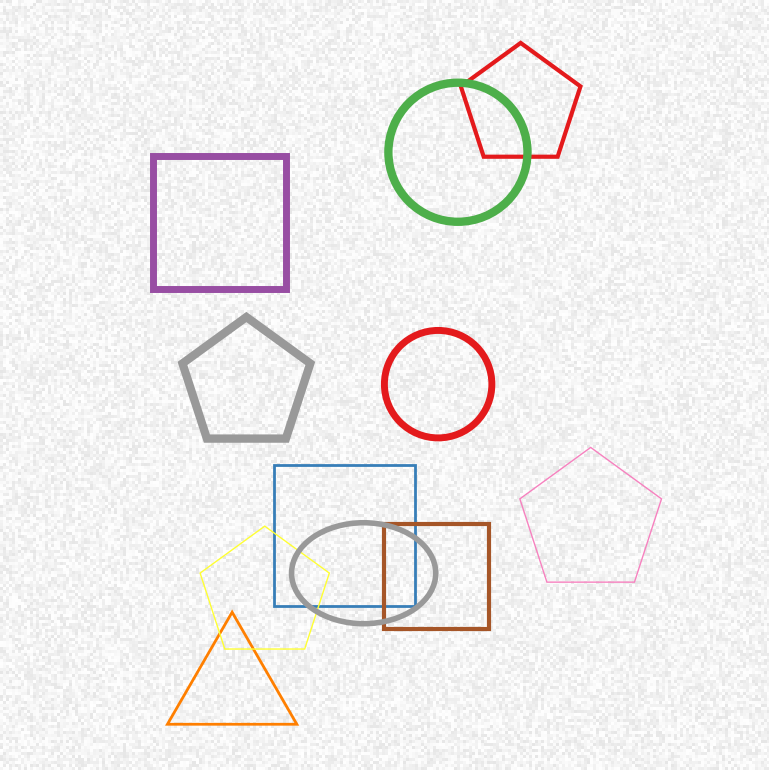[{"shape": "pentagon", "thickness": 1.5, "radius": 0.41, "center": [0.676, 0.863]}, {"shape": "circle", "thickness": 2.5, "radius": 0.35, "center": [0.569, 0.501]}, {"shape": "square", "thickness": 1, "radius": 0.46, "center": [0.448, 0.305]}, {"shape": "circle", "thickness": 3, "radius": 0.45, "center": [0.595, 0.802]}, {"shape": "square", "thickness": 2.5, "radius": 0.43, "center": [0.285, 0.712]}, {"shape": "triangle", "thickness": 1, "radius": 0.49, "center": [0.301, 0.108]}, {"shape": "pentagon", "thickness": 0.5, "radius": 0.44, "center": [0.344, 0.228]}, {"shape": "square", "thickness": 1.5, "radius": 0.34, "center": [0.567, 0.251]}, {"shape": "pentagon", "thickness": 0.5, "radius": 0.48, "center": [0.767, 0.322]}, {"shape": "oval", "thickness": 2, "radius": 0.47, "center": [0.472, 0.256]}, {"shape": "pentagon", "thickness": 3, "radius": 0.44, "center": [0.32, 0.501]}]